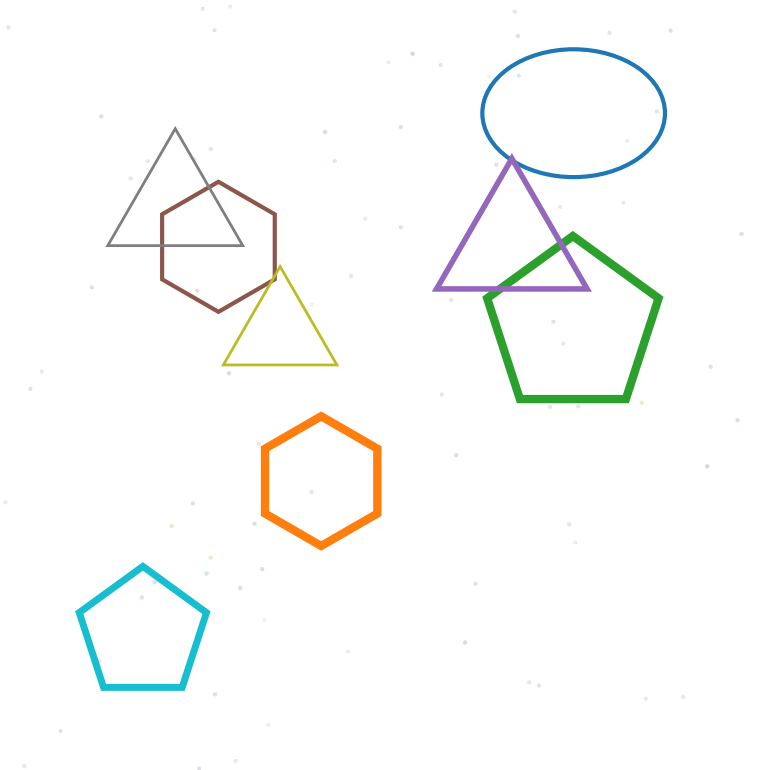[{"shape": "oval", "thickness": 1.5, "radius": 0.59, "center": [0.745, 0.853]}, {"shape": "hexagon", "thickness": 3, "radius": 0.42, "center": [0.417, 0.375]}, {"shape": "pentagon", "thickness": 3, "radius": 0.59, "center": [0.744, 0.576]}, {"shape": "triangle", "thickness": 2, "radius": 0.56, "center": [0.665, 0.681]}, {"shape": "hexagon", "thickness": 1.5, "radius": 0.42, "center": [0.284, 0.679]}, {"shape": "triangle", "thickness": 1, "radius": 0.51, "center": [0.228, 0.732]}, {"shape": "triangle", "thickness": 1, "radius": 0.43, "center": [0.364, 0.569]}, {"shape": "pentagon", "thickness": 2.5, "radius": 0.43, "center": [0.186, 0.178]}]